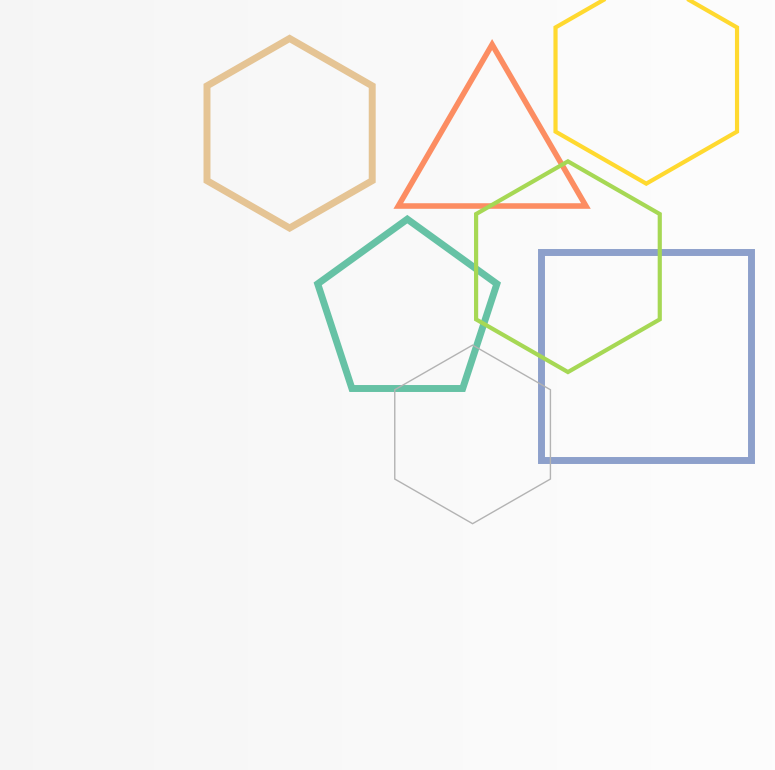[{"shape": "pentagon", "thickness": 2.5, "radius": 0.61, "center": [0.526, 0.594]}, {"shape": "triangle", "thickness": 2, "radius": 0.7, "center": [0.635, 0.802]}, {"shape": "square", "thickness": 2.5, "radius": 0.68, "center": [0.834, 0.538]}, {"shape": "hexagon", "thickness": 1.5, "radius": 0.68, "center": [0.733, 0.654]}, {"shape": "hexagon", "thickness": 1.5, "radius": 0.68, "center": [0.834, 0.897]}, {"shape": "hexagon", "thickness": 2.5, "radius": 0.62, "center": [0.374, 0.827]}, {"shape": "hexagon", "thickness": 0.5, "radius": 0.58, "center": [0.61, 0.436]}]